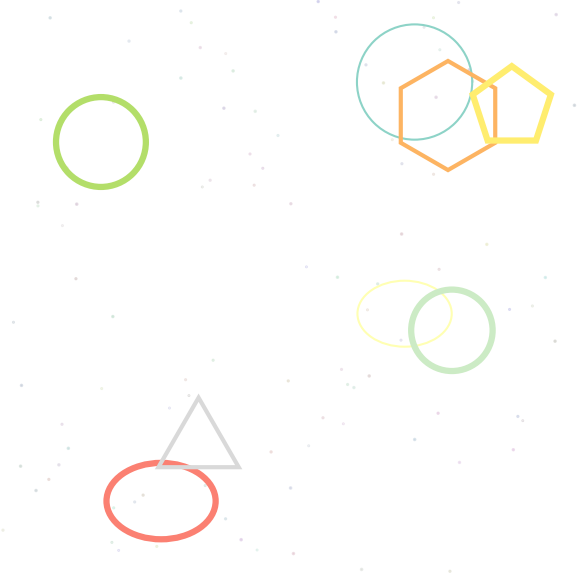[{"shape": "circle", "thickness": 1, "radius": 0.5, "center": [0.718, 0.857]}, {"shape": "oval", "thickness": 1, "radius": 0.41, "center": [0.701, 0.456]}, {"shape": "oval", "thickness": 3, "radius": 0.47, "center": [0.279, 0.131]}, {"shape": "hexagon", "thickness": 2, "radius": 0.47, "center": [0.776, 0.799]}, {"shape": "circle", "thickness": 3, "radius": 0.39, "center": [0.175, 0.753]}, {"shape": "triangle", "thickness": 2, "radius": 0.4, "center": [0.344, 0.23]}, {"shape": "circle", "thickness": 3, "radius": 0.35, "center": [0.783, 0.427]}, {"shape": "pentagon", "thickness": 3, "radius": 0.36, "center": [0.886, 0.813]}]